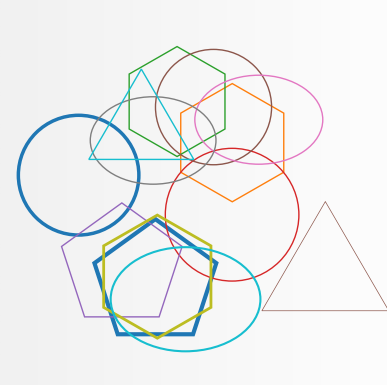[{"shape": "pentagon", "thickness": 3, "radius": 0.83, "center": [0.401, 0.266]}, {"shape": "circle", "thickness": 2.5, "radius": 0.78, "center": [0.203, 0.545]}, {"shape": "hexagon", "thickness": 1, "radius": 0.77, "center": [0.599, 0.629]}, {"shape": "hexagon", "thickness": 1, "radius": 0.71, "center": [0.457, 0.736]}, {"shape": "circle", "thickness": 1, "radius": 0.86, "center": [0.599, 0.442]}, {"shape": "pentagon", "thickness": 1, "radius": 0.82, "center": [0.314, 0.309]}, {"shape": "triangle", "thickness": 0.5, "radius": 0.95, "center": [0.84, 0.287]}, {"shape": "circle", "thickness": 1, "radius": 0.75, "center": [0.551, 0.722]}, {"shape": "oval", "thickness": 1, "radius": 0.83, "center": [0.668, 0.689]}, {"shape": "oval", "thickness": 1, "radius": 0.81, "center": [0.395, 0.635]}, {"shape": "hexagon", "thickness": 2, "radius": 0.8, "center": [0.406, 0.281]}, {"shape": "oval", "thickness": 1.5, "radius": 0.97, "center": [0.479, 0.223]}, {"shape": "triangle", "thickness": 1, "radius": 0.78, "center": [0.365, 0.664]}]